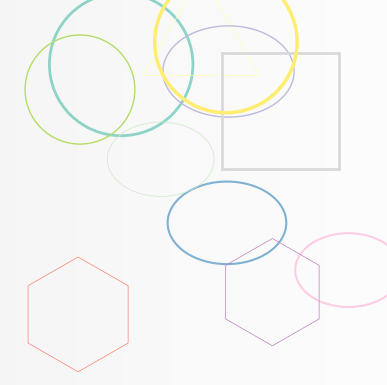[{"shape": "circle", "thickness": 2, "radius": 0.93, "center": [0.313, 0.833]}, {"shape": "triangle", "thickness": 0.5, "radius": 0.87, "center": [0.519, 0.891]}, {"shape": "oval", "thickness": 1, "radius": 0.85, "center": [0.59, 0.814]}, {"shape": "hexagon", "thickness": 0.5, "radius": 0.75, "center": [0.202, 0.183]}, {"shape": "oval", "thickness": 1.5, "radius": 0.77, "center": [0.586, 0.421]}, {"shape": "circle", "thickness": 1, "radius": 0.71, "center": [0.206, 0.767]}, {"shape": "oval", "thickness": 1.5, "radius": 0.69, "center": [0.899, 0.298]}, {"shape": "square", "thickness": 2, "radius": 0.76, "center": [0.724, 0.712]}, {"shape": "hexagon", "thickness": 0.5, "radius": 0.7, "center": [0.703, 0.241]}, {"shape": "oval", "thickness": 0.5, "radius": 0.69, "center": [0.415, 0.586]}, {"shape": "circle", "thickness": 2.5, "radius": 0.92, "center": [0.583, 0.891]}]